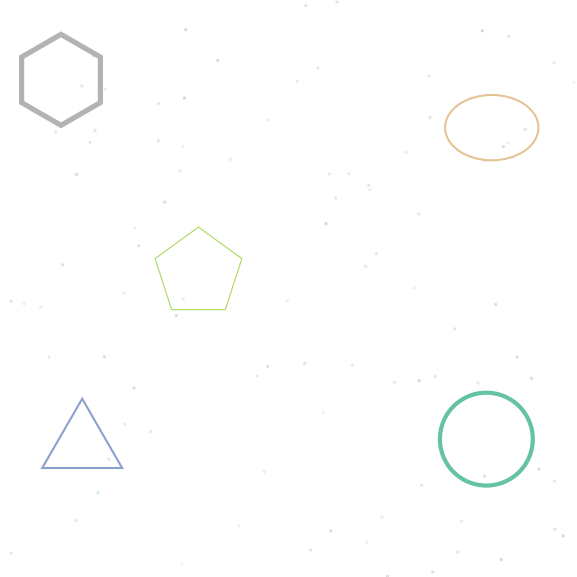[{"shape": "circle", "thickness": 2, "radius": 0.4, "center": [0.842, 0.239]}, {"shape": "triangle", "thickness": 1, "radius": 0.4, "center": [0.142, 0.229]}, {"shape": "pentagon", "thickness": 0.5, "radius": 0.4, "center": [0.344, 0.527]}, {"shape": "oval", "thickness": 1, "radius": 0.4, "center": [0.852, 0.778]}, {"shape": "hexagon", "thickness": 2.5, "radius": 0.39, "center": [0.106, 0.861]}]